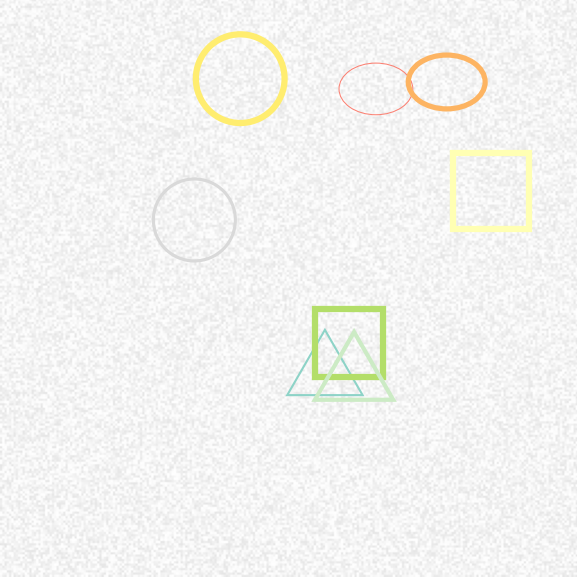[{"shape": "triangle", "thickness": 1, "radius": 0.38, "center": [0.563, 0.353]}, {"shape": "square", "thickness": 3, "radius": 0.33, "center": [0.851, 0.668]}, {"shape": "oval", "thickness": 0.5, "radius": 0.32, "center": [0.651, 0.845]}, {"shape": "oval", "thickness": 2.5, "radius": 0.33, "center": [0.774, 0.857]}, {"shape": "square", "thickness": 3, "radius": 0.29, "center": [0.605, 0.405]}, {"shape": "circle", "thickness": 1.5, "radius": 0.35, "center": [0.337, 0.618]}, {"shape": "triangle", "thickness": 2, "radius": 0.39, "center": [0.613, 0.346]}, {"shape": "circle", "thickness": 3, "radius": 0.38, "center": [0.416, 0.863]}]